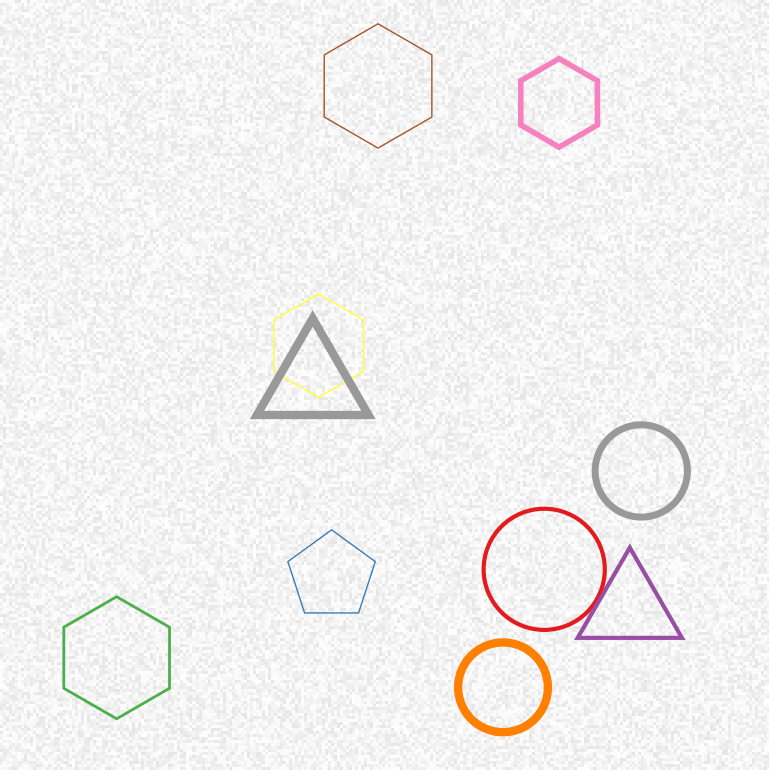[{"shape": "circle", "thickness": 1.5, "radius": 0.39, "center": [0.707, 0.261]}, {"shape": "pentagon", "thickness": 0.5, "radius": 0.3, "center": [0.431, 0.252]}, {"shape": "hexagon", "thickness": 1, "radius": 0.4, "center": [0.151, 0.146]}, {"shape": "triangle", "thickness": 1.5, "radius": 0.39, "center": [0.818, 0.211]}, {"shape": "circle", "thickness": 3, "radius": 0.29, "center": [0.653, 0.107]}, {"shape": "hexagon", "thickness": 0.5, "radius": 0.34, "center": [0.414, 0.551]}, {"shape": "hexagon", "thickness": 0.5, "radius": 0.4, "center": [0.491, 0.888]}, {"shape": "hexagon", "thickness": 2, "radius": 0.29, "center": [0.726, 0.866]}, {"shape": "triangle", "thickness": 3, "radius": 0.42, "center": [0.406, 0.503]}, {"shape": "circle", "thickness": 2.5, "radius": 0.3, "center": [0.833, 0.388]}]